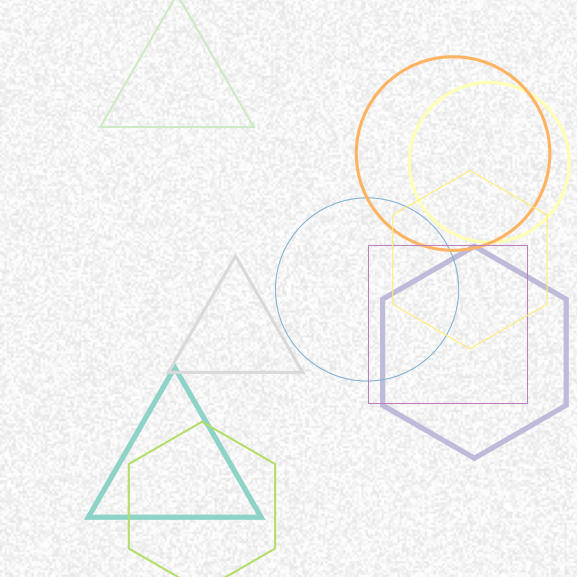[{"shape": "triangle", "thickness": 2.5, "radius": 0.86, "center": [0.303, 0.19]}, {"shape": "circle", "thickness": 1.5, "radius": 0.69, "center": [0.847, 0.718]}, {"shape": "hexagon", "thickness": 2.5, "radius": 0.92, "center": [0.822, 0.389]}, {"shape": "circle", "thickness": 0.5, "radius": 0.79, "center": [0.636, 0.498]}, {"shape": "circle", "thickness": 1.5, "radius": 0.84, "center": [0.785, 0.733]}, {"shape": "hexagon", "thickness": 1, "radius": 0.73, "center": [0.35, 0.123]}, {"shape": "triangle", "thickness": 1.5, "radius": 0.67, "center": [0.408, 0.421]}, {"shape": "square", "thickness": 0.5, "radius": 0.69, "center": [0.775, 0.438]}, {"shape": "triangle", "thickness": 1, "radius": 0.77, "center": [0.307, 0.856]}, {"shape": "hexagon", "thickness": 0.5, "radius": 0.77, "center": [0.814, 0.55]}]